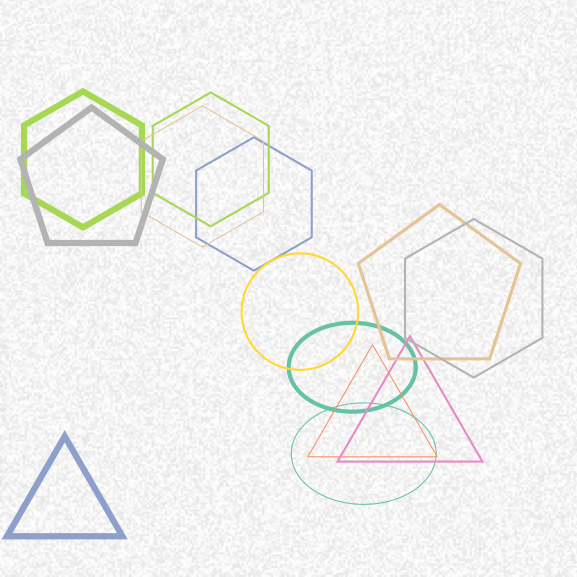[{"shape": "oval", "thickness": 0.5, "radius": 0.63, "center": [0.63, 0.214]}, {"shape": "oval", "thickness": 2, "radius": 0.55, "center": [0.61, 0.363]}, {"shape": "triangle", "thickness": 0.5, "radius": 0.65, "center": [0.645, 0.273]}, {"shape": "triangle", "thickness": 3, "radius": 0.58, "center": [0.112, 0.128]}, {"shape": "hexagon", "thickness": 1, "radius": 0.58, "center": [0.44, 0.646]}, {"shape": "triangle", "thickness": 1, "radius": 0.72, "center": [0.71, 0.272]}, {"shape": "hexagon", "thickness": 1, "radius": 0.58, "center": [0.365, 0.723]}, {"shape": "hexagon", "thickness": 3, "radius": 0.59, "center": [0.144, 0.723]}, {"shape": "circle", "thickness": 1, "radius": 0.5, "center": [0.519, 0.46]}, {"shape": "hexagon", "thickness": 0.5, "radius": 0.61, "center": [0.35, 0.694]}, {"shape": "pentagon", "thickness": 1.5, "radius": 0.74, "center": [0.761, 0.497]}, {"shape": "pentagon", "thickness": 3, "radius": 0.65, "center": [0.159, 0.683]}, {"shape": "hexagon", "thickness": 1, "radius": 0.69, "center": [0.82, 0.483]}]